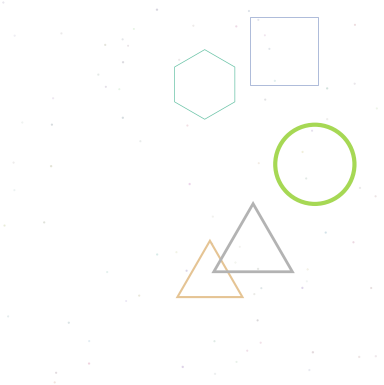[{"shape": "hexagon", "thickness": 0.5, "radius": 0.45, "center": [0.532, 0.781]}, {"shape": "square", "thickness": 0.5, "radius": 0.44, "center": [0.737, 0.867]}, {"shape": "circle", "thickness": 3, "radius": 0.51, "center": [0.818, 0.573]}, {"shape": "triangle", "thickness": 1.5, "radius": 0.49, "center": [0.545, 0.277]}, {"shape": "triangle", "thickness": 2, "radius": 0.59, "center": [0.657, 0.353]}]